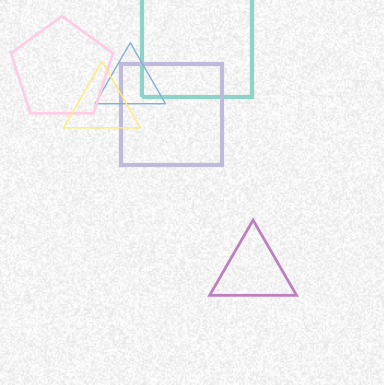[{"shape": "square", "thickness": 3, "radius": 0.71, "center": [0.512, 0.89]}, {"shape": "square", "thickness": 3, "radius": 0.65, "center": [0.445, 0.702]}, {"shape": "triangle", "thickness": 1, "radius": 0.53, "center": [0.338, 0.783]}, {"shape": "pentagon", "thickness": 2, "radius": 0.7, "center": [0.161, 0.819]}, {"shape": "triangle", "thickness": 2, "radius": 0.65, "center": [0.657, 0.298]}, {"shape": "triangle", "thickness": 1, "radius": 0.58, "center": [0.265, 0.726]}]